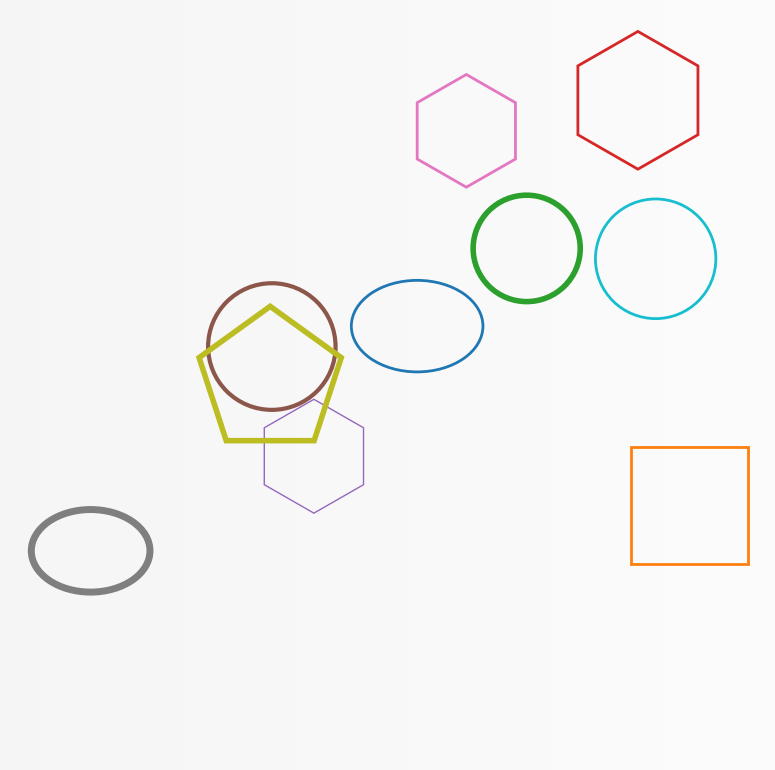[{"shape": "oval", "thickness": 1, "radius": 0.42, "center": [0.538, 0.576]}, {"shape": "square", "thickness": 1, "radius": 0.38, "center": [0.89, 0.344]}, {"shape": "circle", "thickness": 2, "radius": 0.35, "center": [0.68, 0.677]}, {"shape": "hexagon", "thickness": 1, "radius": 0.45, "center": [0.823, 0.87]}, {"shape": "hexagon", "thickness": 0.5, "radius": 0.37, "center": [0.405, 0.407]}, {"shape": "circle", "thickness": 1.5, "radius": 0.41, "center": [0.351, 0.55]}, {"shape": "hexagon", "thickness": 1, "radius": 0.37, "center": [0.602, 0.83]}, {"shape": "oval", "thickness": 2.5, "radius": 0.38, "center": [0.117, 0.285]}, {"shape": "pentagon", "thickness": 2, "radius": 0.48, "center": [0.349, 0.506]}, {"shape": "circle", "thickness": 1, "radius": 0.39, "center": [0.846, 0.664]}]